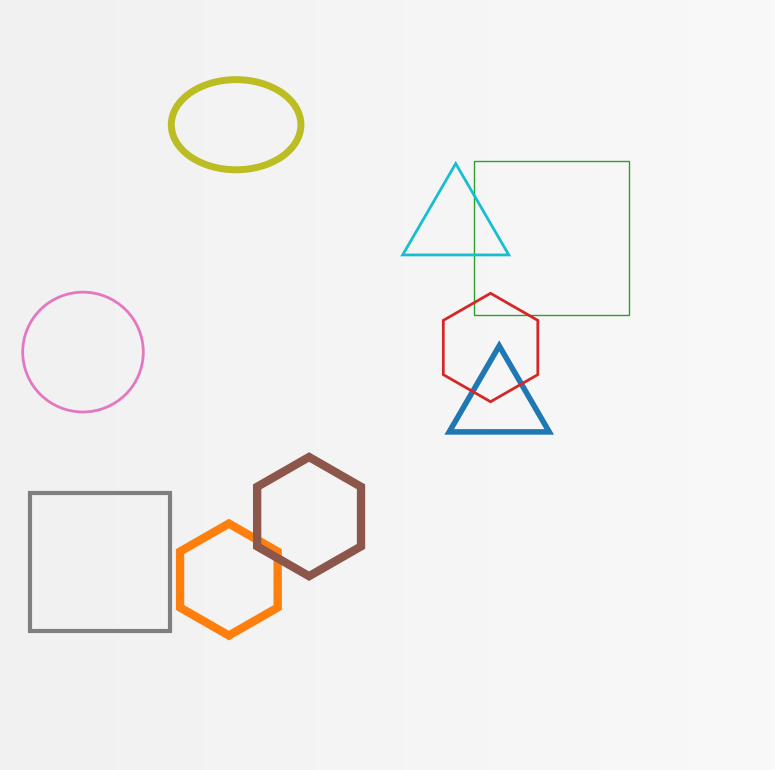[{"shape": "triangle", "thickness": 2, "radius": 0.37, "center": [0.644, 0.476]}, {"shape": "hexagon", "thickness": 3, "radius": 0.36, "center": [0.295, 0.247]}, {"shape": "square", "thickness": 0.5, "radius": 0.5, "center": [0.712, 0.691]}, {"shape": "hexagon", "thickness": 1, "radius": 0.35, "center": [0.633, 0.549]}, {"shape": "hexagon", "thickness": 3, "radius": 0.39, "center": [0.399, 0.329]}, {"shape": "circle", "thickness": 1, "radius": 0.39, "center": [0.107, 0.543]}, {"shape": "square", "thickness": 1.5, "radius": 0.45, "center": [0.129, 0.27]}, {"shape": "oval", "thickness": 2.5, "radius": 0.42, "center": [0.305, 0.838]}, {"shape": "triangle", "thickness": 1, "radius": 0.4, "center": [0.588, 0.708]}]